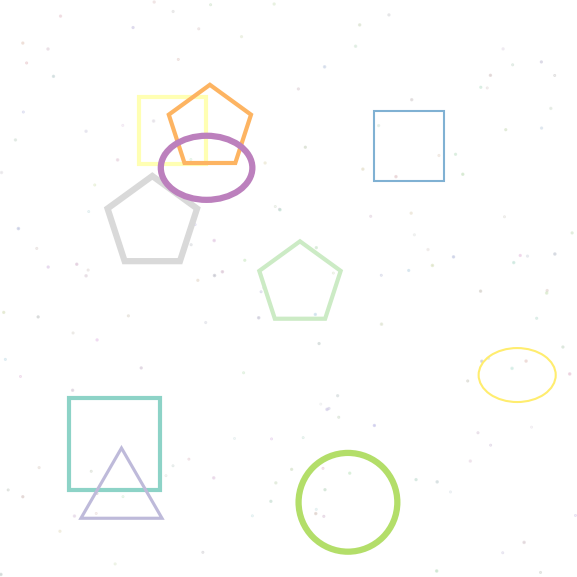[{"shape": "square", "thickness": 2, "radius": 0.4, "center": [0.198, 0.23]}, {"shape": "square", "thickness": 2, "radius": 0.29, "center": [0.298, 0.773]}, {"shape": "triangle", "thickness": 1.5, "radius": 0.41, "center": [0.21, 0.142]}, {"shape": "square", "thickness": 1, "radius": 0.3, "center": [0.708, 0.746]}, {"shape": "pentagon", "thickness": 2, "radius": 0.37, "center": [0.363, 0.777]}, {"shape": "circle", "thickness": 3, "radius": 0.43, "center": [0.603, 0.129]}, {"shape": "pentagon", "thickness": 3, "radius": 0.41, "center": [0.264, 0.613]}, {"shape": "oval", "thickness": 3, "radius": 0.4, "center": [0.358, 0.709]}, {"shape": "pentagon", "thickness": 2, "radius": 0.37, "center": [0.519, 0.507]}, {"shape": "oval", "thickness": 1, "radius": 0.33, "center": [0.896, 0.35]}]